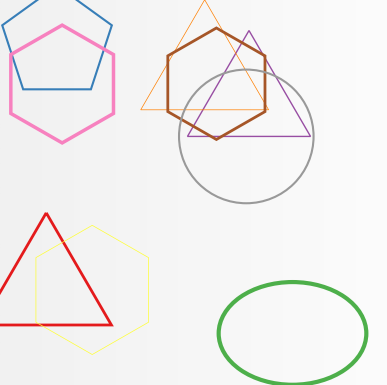[{"shape": "triangle", "thickness": 2, "radius": 0.97, "center": [0.119, 0.253]}, {"shape": "pentagon", "thickness": 1.5, "radius": 0.74, "center": [0.147, 0.888]}, {"shape": "oval", "thickness": 3, "radius": 0.95, "center": [0.755, 0.134]}, {"shape": "triangle", "thickness": 1, "radius": 0.92, "center": [0.643, 0.737]}, {"shape": "triangle", "thickness": 0.5, "radius": 0.95, "center": [0.528, 0.81]}, {"shape": "hexagon", "thickness": 0.5, "radius": 0.84, "center": [0.238, 0.247]}, {"shape": "hexagon", "thickness": 2, "radius": 0.72, "center": [0.558, 0.783]}, {"shape": "hexagon", "thickness": 2.5, "radius": 0.76, "center": [0.16, 0.782]}, {"shape": "circle", "thickness": 1.5, "radius": 0.87, "center": [0.636, 0.646]}]